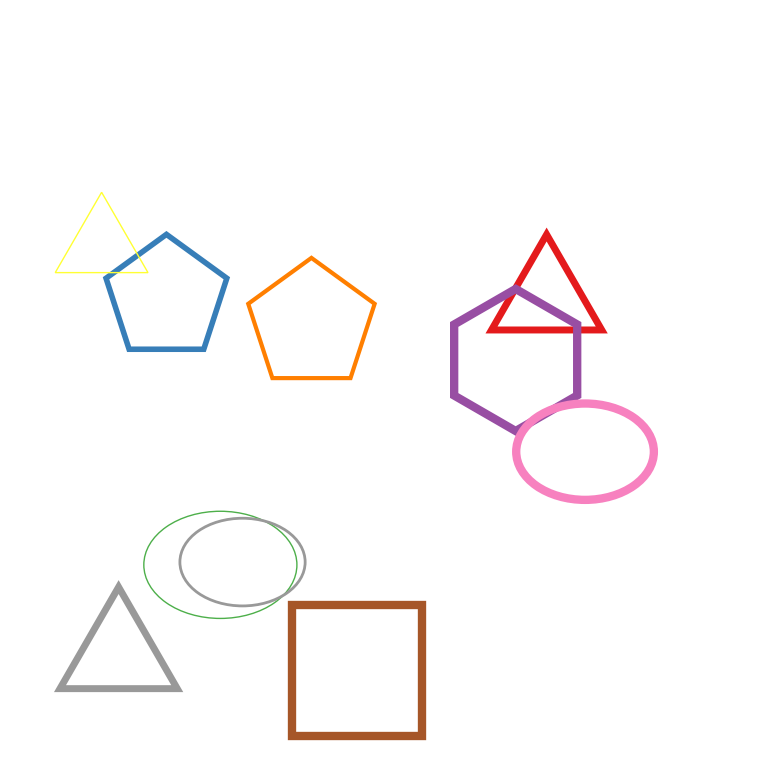[{"shape": "triangle", "thickness": 2.5, "radius": 0.41, "center": [0.71, 0.613]}, {"shape": "pentagon", "thickness": 2, "radius": 0.41, "center": [0.216, 0.613]}, {"shape": "oval", "thickness": 0.5, "radius": 0.5, "center": [0.286, 0.266]}, {"shape": "hexagon", "thickness": 3, "radius": 0.46, "center": [0.67, 0.532]}, {"shape": "pentagon", "thickness": 1.5, "radius": 0.43, "center": [0.404, 0.579]}, {"shape": "triangle", "thickness": 0.5, "radius": 0.35, "center": [0.132, 0.681]}, {"shape": "square", "thickness": 3, "radius": 0.42, "center": [0.464, 0.129]}, {"shape": "oval", "thickness": 3, "radius": 0.45, "center": [0.76, 0.413]}, {"shape": "triangle", "thickness": 2.5, "radius": 0.44, "center": [0.154, 0.15]}, {"shape": "oval", "thickness": 1, "radius": 0.41, "center": [0.315, 0.27]}]